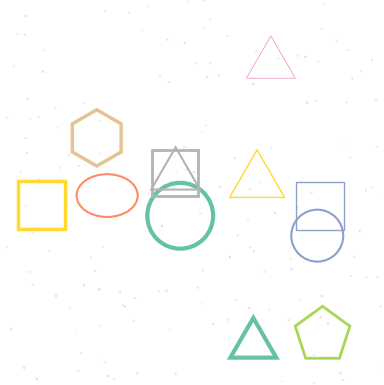[{"shape": "circle", "thickness": 3, "radius": 0.43, "center": [0.468, 0.44]}, {"shape": "triangle", "thickness": 3, "radius": 0.34, "center": [0.658, 0.105]}, {"shape": "oval", "thickness": 1.5, "radius": 0.4, "center": [0.278, 0.492]}, {"shape": "square", "thickness": 1, "radius": 0.31, "center": [0.832, 0.465]}, {"shape": "circle", "thickness": 1.5, "radius": 0.34, "center": [0.824, 0.388]}, {"shape": "triangle", "thickness": 0.5, "radius": 0.37, "center": [0.704, 0.833]}, {"shape": "pentagon", "thickness": 2, "radius": 0.37, "center": [0.838, 0.13]}, {"shape": "square", "thickness": 2.5, "radius": 0.31, "center": [0.107, 0.468]}, {"shape": "triangle", "thickness": 1, "radius": 0.41, "center": [0.668, 0.528]}, {"shape": "hexagon", "thickness": 2.5, "radius": 0.37, "center": [0.251, 0.642]}, {"shape": "triangle", "thickness": 1.5, "radius": 0.37, "center": [0.456, 0.544]}, {"shape": "square", "thickness": 2, "radius": 0.3, "center": [0.455, 0.55]}]